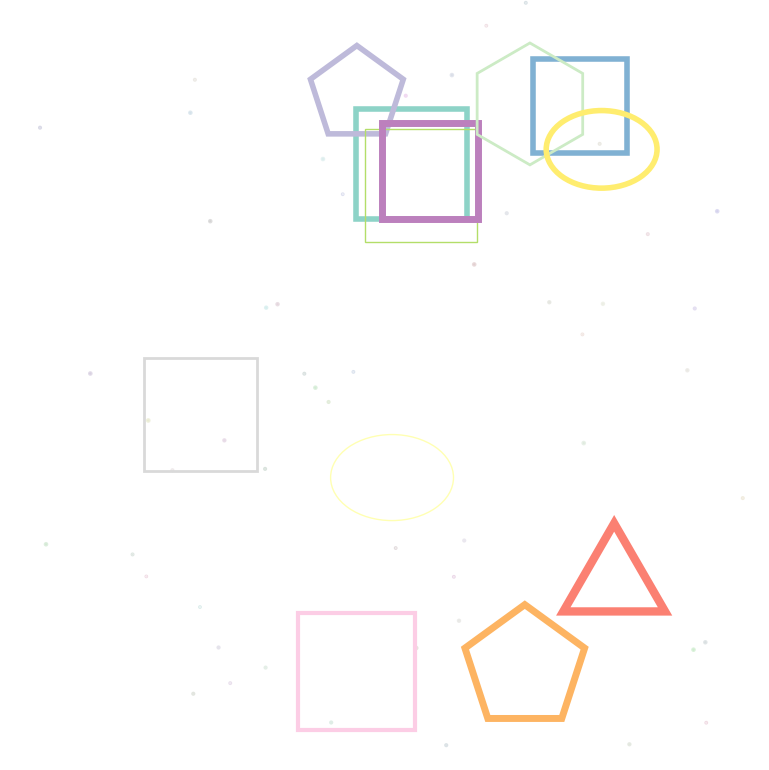[{"shape": "square", "thickness": 2, "radius": 0.36, "center": [0.534, 0.787]}, {"shape": "oval", "thickness": 0.5, "radius": 0.4, "center": [0.509, 0.38]}, {"shape": "pentagon", "thickness": 2, "radius": 0.32, "center": [0.463, 0.877]}, {"shape": "triangle", "thickness": 3, "radius": 0.38, "center": [0.798, 0.244]}, {"shape": "square", "thickness": 2, "radius": 0.3, "center": [0.753, 0.862]}, {"shape": "pentagon", "thickness": 2.5, "radius": 0.41, "center": [0.682, 0.133]}, {"shape": "square", "thickness": 0.5, "radius": 0.37, "center": [0.546, 0.759]}, {"shape": "square", "thickness": 1.5, "radius": 0.38, "center": [0.463, 0.128]}, {"shape": "square", "thickness": 1, "radius": 0.37, "center": [0.261, 0.461]}, {"shape": "square", "thickness": 2.5, "radius": 0.31, "center": [0.559, 0.778]}, {"shape": "hexagon", "thickness": 1, "radius": 0.4, "center": [0.688, 0.865]}, {"shape": "oval", "thickness": 2, "radius": 0.36, "center": [0.781, 0.806]}]